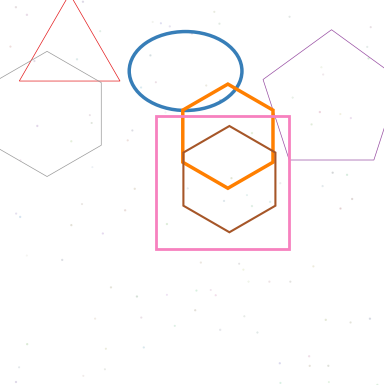[{"shape": "triangle", "thickness": 0.5, "radius": 0.76, "center": [0.181, 0.865]}, {"shape": "oval", "thickness": 2.5, "radius": 0.73, "center": [0.482, 0.816]}, {"shape": "pentagon", "thickness": 0.5, "radius": 0.94, "center": [0.861, 0.736]}, {"shape": "hexagon", "thickness": 2.5, "radius": 0.68, "center": [0.592, 0.646]}, {"shape": "hexagon", "thickness": 1.5, "radius": 0.69, "center": [0.596, 0.535]}, {"shape": "square", "thickness": 2, "radius": 0.87, "center": [0.578, 0.526]}, {"shape": "hexagon", "thickness": 0.5, "radius": 0.81, "center": [0.122, 0.704]}]